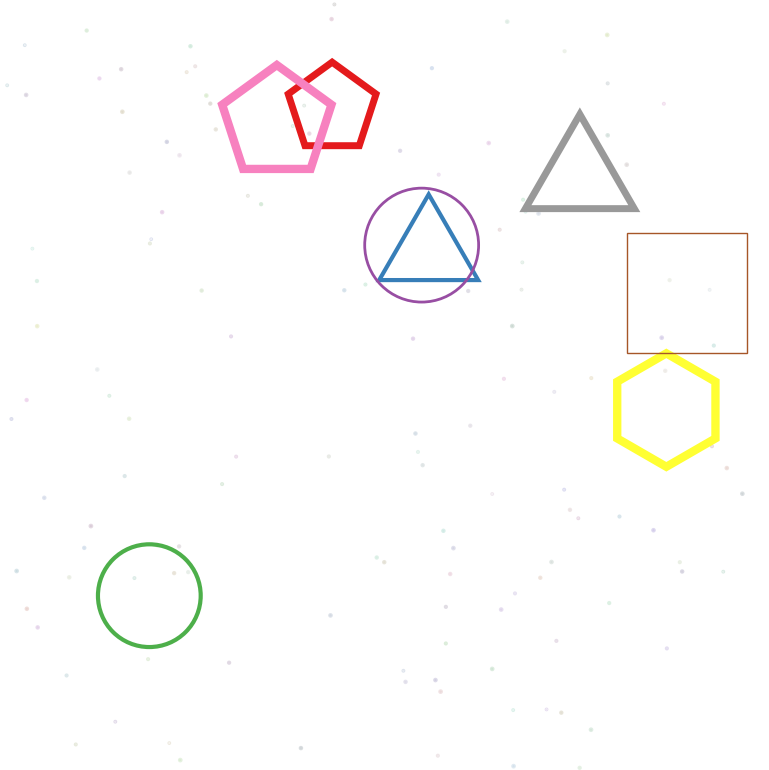[{"shape": "pentagon", "thickness": 2.5, "radius": 0.3, "center": [0.431, 0.859]}, {"shape": "triangle", "thickness": 1.5, "radius": 0.37, "center": [0.557, 0.673]}, {"shape": "circle", "thickness": 1.5, "radius": 0.33, "center": [0.194, 0.226]}, {"shape": "circle", "thickness": 1, "radius": 0.37, "center": [0.548, 0.682]}, {"shape": "hexagon", "thickness": 3, "radius": 0.37, "center": [0.865, 0.467]}, {"shape": "square", "thickness": 0.5, "radius": 0.39, "center": [0.892, 0.62]}, {"shape": "pentagon", "thickness": 3, "radius": 0.37, "center": [0.36, 0.841]}, {"shape": "triangle", "thickness": 2.5, "radius": 0.41, "center": [0.753, 0.77]}]